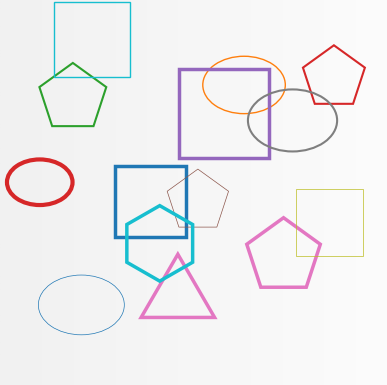[{"shape": "square", "thickness": 2.5, "radius": 0.46, "center": [0.388, 0.477]}, {"shape": "oval", "thickness": 0.5, "radius": 0.55, "center": [0.21, 0.208]}, {"shape": "oval", "thickness": 1, "radius": 0.53, "center": [0.63, 0.779]}, {"shape": "pentagon", "thickness": 1.5, "radius": 0.45, "center": [0.188, 0.746]}, {"shape": "pentagon", "thickness": 1.5, "radius": 0.42, "center": [0.862, 0.798]}, {"shape": "oval", "thickness": 3, "radius": 0.42, "center": [0.103, 0.527]}, {"shape": "square", "thickness": 2.5, "radius": 0.58, "center": [0.577, 0.705]}, {"shape": "pentagon", "thickness": 0.5, "radius": 0.42, "center": [0.511, 0.477]}, {"shape": "triangle", "thickness": 2.5, "radius": 0.55, "center": [0.459, 0.23]}, {"shape": "pentagon", "thickness": 2.5, "radius": 0.5, "center": [0.732, 0.335]}, {"shape": "oval", "thickness": 1.5, "radius": 0.58, "center": [0.755, 0.687]}, {"shape": "square", "thickness": 0.5, "radius": 0.44, "center": [0.851, 0.423]}, {"shape": "hexagon", "thickness": 2.5, "radius": 0.49, "center": [0.412, 0.368]}, {"shape": "square", "thickness": 1, "radius": 0.49, "center": [0.237, 0.898]}]